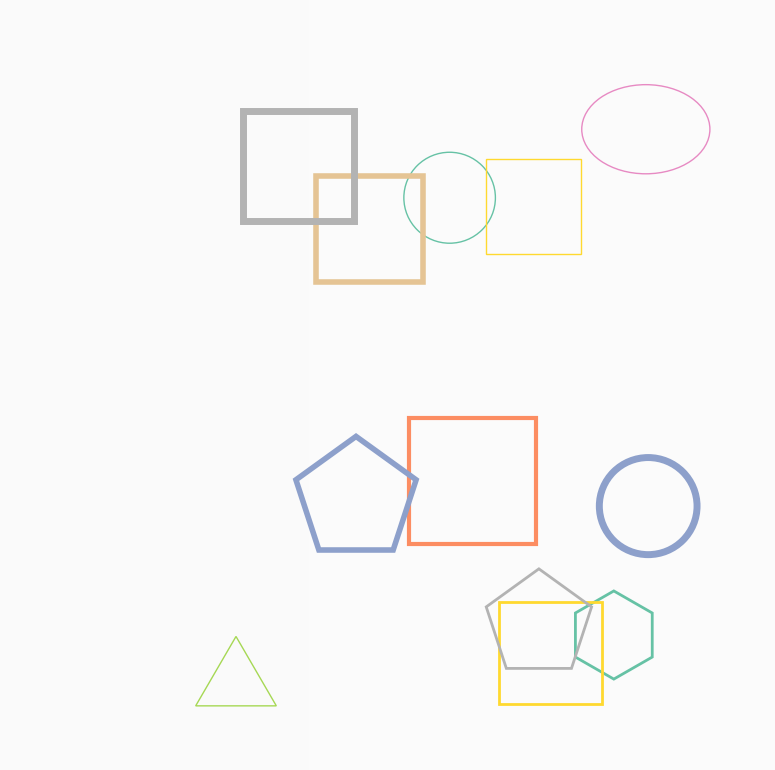[{"shape": "hexagon", "thickness": 1, "radius": 0.29, "center": [0.792, 0.175]}, {"shape": "circle", "thickness": 0.5, "radius": 0.3, "center": [0.58, 0.743]}, {"shape": "square", "thickness": 1.5, "radius": 0.41, "center": [0.61, 0.375]}, {"shape": "circle", "thickness": 2.5, "radius": 0.32, "center": [0.836, 0.343]}, {"shape": "pentagon", "thickness": 2, "radius": 0.41, "center": [0.459, 0.352]}, {"shape": "oval", "thickness": 0.5, "radius": 0.41, "center": [0.833, 0.832]}, {"shape": "triangle", "thickness": 0.5, "radius": 0.3, "center": [0.305, 0.113]}, {"shape": "square", "thickness": 1, "radius": 0.33, "center": [0.711, 0.152]}, {"shape": "square", "thickness": 0.5, "radius": 0.31, "center": [0.688, 0.732]}, {"shape": "square", "thickness": 2, "radius": 0.35, "center": [0.476, 0.703]}, {"shape": "pentagon", "thickness": 1, "radius": 0.36, "center": [0.695, 0.19]}, {"shape": "square", "thickness": 2.5, "radius": 0.36, "center": [0.385, 0.784]}]